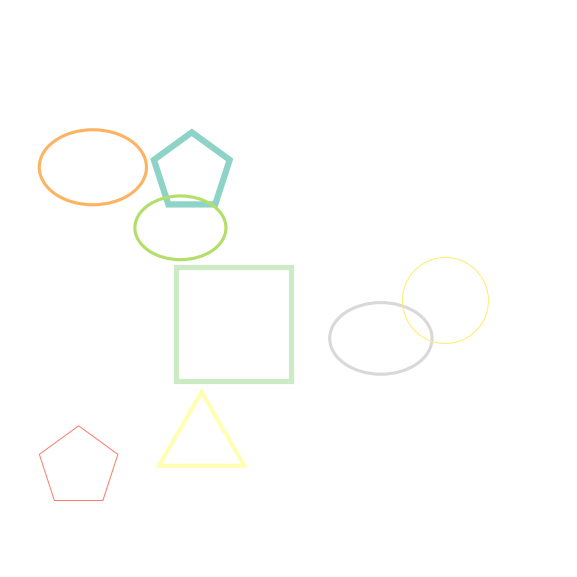[{"shape": "pentagon", "thickness": 3, "radius": 0.34, "center": [0.332, 0.701]}, {"shape": "triangle", "thickness": 2, "radius": 0.43, "center": [0.349, 0.235]}, {"shape": "pentagon", "thickness": 0.5, "radius": 0.36, "center": [0.136, 0.19]}, {"shape": "oval", "thickness": 1.5, "radius": 0.46, "center": [0.161, 0.709]}, {"shape": "oval", "thickness": 1.5, "radius": 0.39, "center": [0.312, 0.605]}, {"shape": "oval", "thickness": 1.5, "radius": 0.44, "center": [0.66, 0.413]}, {"shape": "square", "thickness": 2.5, "radius": 0.5, "center": [0.404, 0.438]}, {"shape": "circle", "thickness": 0.5, "radius": 0.37, "center": [0.771, 0.479]}]